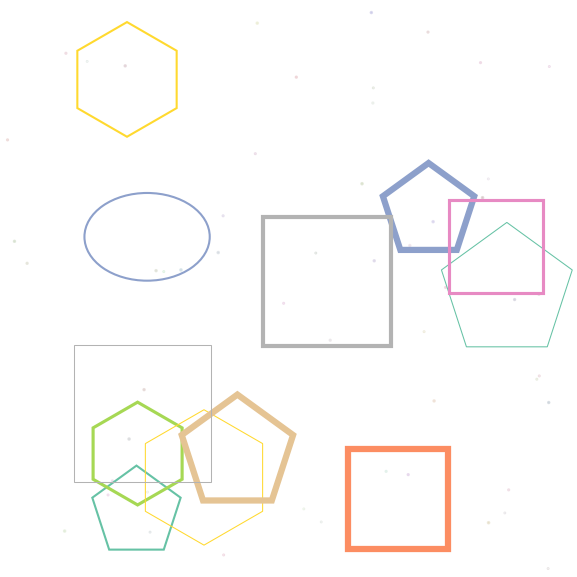[{"shape": "pentagon", "thickness": 1, "radius": 0.4, "center": [0.236, 0.112]}, {"shape": "pentagon", "thickness": 0.5, "radius": 0.6, "center": [0.878, 0.495]}, {"shape": "square", "thickness": 3, "radius": 0.43, "center": [0.689, 0.136]}, {"shape": "pentagon", "thickness": 3, "radius": 0.42, "center": [0.742, 0.634]}, {"shape": "oval", "thickness": 1, "radius": 0.54, "center": [0.255, 0.589]}, {"shape": "square", "thickness": 1.5, "radius": 0.4, "center": [0.859, 0.572]}, {"shape": "hexagon", "thickness": 1.5, "radius": 0.44, "center": [0.238, 0.214]}, {"shape": "hexagon", "thickness": 1, "radius": 0.5, "center": [0.22, 0.862]}, {"shape": "hexagon", "thickness": 0.5, "radius": 0.59, "center": [0.353, 0.172]}, {"shape": "pentagon", "thickness": 3, "radius": 0.51, "center": [0.411, 0.215]}, {"shape": "square", "thickness": 2, "radius": 0.56, "center": [0.566, 0.512]}, {"shape": "square", "thickness": 0.5, "radius": 0.59, "center": [0.247, 0.283]}]